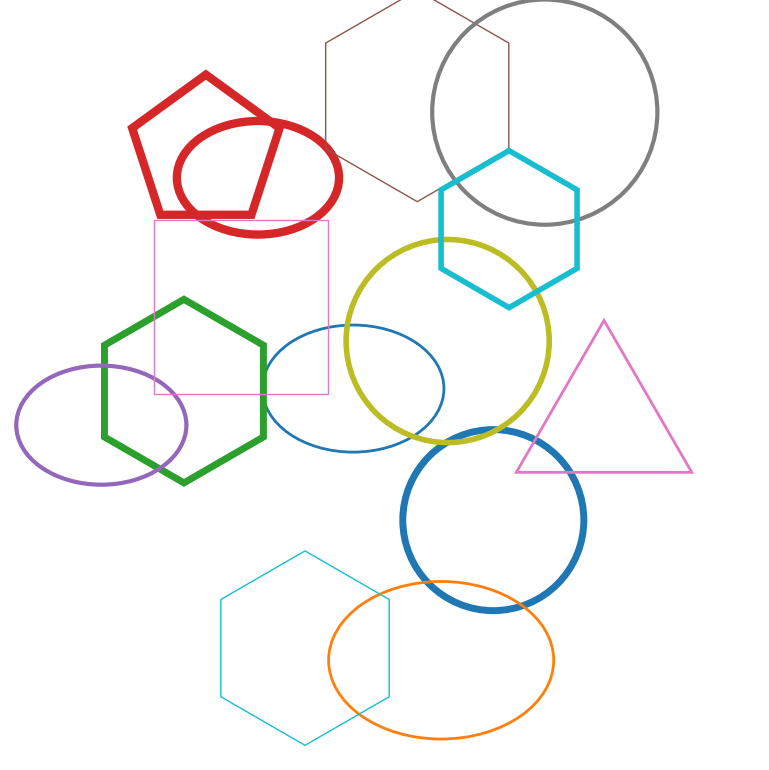[{"shape": "oval", "thickness": 1, "radius": 0.59, "center": [0.459, 0.495]}, {"shape": "circle", "thickness": 2.5, "radius": 0.59, "center": [0.641, 0.325]}, {"shape": "oval", "thickness": 1, "radius": 0.73, "center": [0.573, 0.143]}, {"shape": "hexagon", "thickness": 2.5, "radius": 0.6, "center": [0.239, 0.492]}, {"shape": "oval", "thickness": 3, "radius": 0.53, "center": [0.335, 0.769]}, {"shape": "pentagon", "thickness": 3, "radius": 0.5, "center": [0.267, 0.802]}, {"shape": "oval", "thickness": 1.5, "radius": 0.55, "center": [0.132, 0.448]}, {"shape": "hexagon", "thickness": 0.5, "radius": 0.69, "center": [0.542, 0.875]}, {"shape": "triangle", "thickness": 1, "radius": 0.66, "center": [0.784, 0.452]}, {"shape": "square", "thickness": 0.5, "radius": 0.56, "center": [0.313, 0.601]}, {"shape": "circle", "thickness": 1.5, "radius": 0.73, "center": [0.708, 0.854]}, {"shape": "circle", "thickness": 2, "radius": 0.66, "center": [0.581, 0.557]}, {"shape": "hexagon", "thickness": 2, "radius": 0.51, "center": [0.661, 0.702]}, {"shape": "hexagon", "thickness": 0.5, "radius": 0.63, "center": [0.396, 0.158]}]